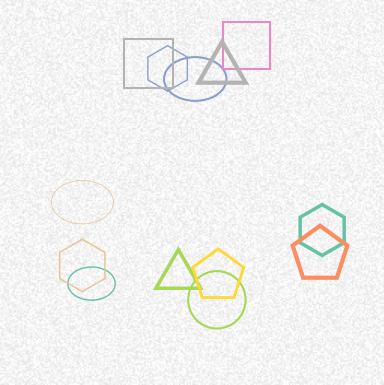[{"shape": "hexagon", "thickness": 2.5, "radius": 0.33, "center": [0.837, 0.403]}, {"shape": "oval", "thickness": 1, "radius": 0.31, "center": [0.238, 0.263]}, {"shape": "pentagon", "thickness": 3, "radius": 0.37, "center": [0.831, 0.339]}, {"shape": "hexagon", "thickness": 1, "radius": 0.3, "center": [0.435, 0.822]}, {"shape": "oval", "thickness": 1.5, "radius": 0.41, "center": [0.507, 0.795]}, {"shape": "square", "thickness": 1.5, "radius": 0.31, "center": [0.64, 0.881]}, {"shape": "triangle", "thickness": 2.5, "radius": 0.34, "center": [0.463, 0.285]}, {"shape": "circle", "thickness": 1.5, "radius": 0.37, "center": [0.563, 0.221]}, {"shape": "pentagon", "thickness": 2, "radius": 0.35, "center": [0.567, 0.284]}, {"shape": "oval", "thickness": 0.5, "radius": 0.4, "center": [0.214, 0.475]}, {"shape": "hexagon", "thickness": 1, "radius": 0.34, "center": [0.214, 0.311]}, {"shape": "triangle", "thickness": 3, "radius": 0.35, "center": [0.577, 0.821]}, {"shape": "square", "thickness": 1.5, "radius": 0.32, "center": [0.385, 0.836]}]